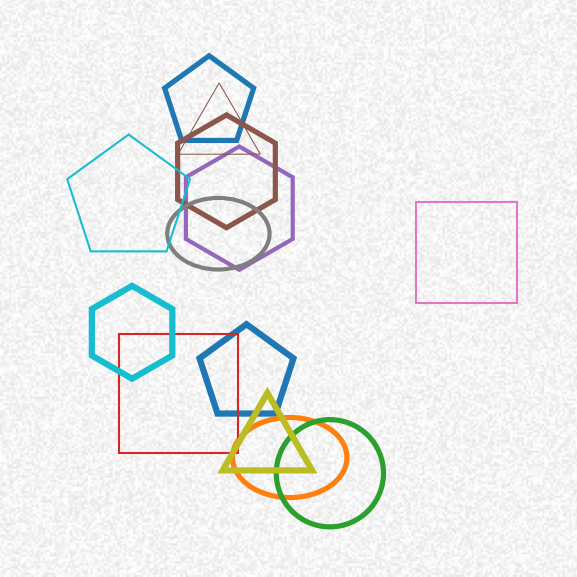[{"shape": "pentagon", "thickness": 2.5, "radius": 0.41, "center": [0.362, 0.822]}, {"shape": "pentagon", "thickness": 3, "radius": 0.43, "center": [0.427, 0.352]}, {"shape": "oval", "thickness": 2.5, "radius": 0.5, "center": [0.502, 0.207]}, {"shape": "circle", "thickness": 2.5, "radius": 0.46, "center": [0.571, 0.18]}, {"shape": "square", "thickness": 1, "radius": 0.51, "center": [0.309, 0.318]}, {"shape": "hexagon", "thickness": 2, "radius": 0.53, "center": [0.414, 0.639]}, {"shape": "hexagon", "thickness": 2.5, "radius": 0.49, "center": [0.392, 0.702]}, {"shape": "triangle", "thickness": 0.5, "radius": 0.41, "center": [0.379, 0.773]}, {"shape": "square", "thickness": 1, "radius": 0.44, "center": [0.808, 0.562]}, {"shape": "oval", "thickness": 2, "radius": 0.44, "center": [0.378, 0.594]}, {"shape": "triangle", "thickness": 3, "radius": 0.45, "center": [0.463, 0.229]}, {"shape": "pentagon", "thickness": 1, "radius": 0.56, "center": [0.223, 0.654]}, {"shape": "hexagon", "thickness": 3, "radius": 0.4, "center": [0.229, 0.424]}]